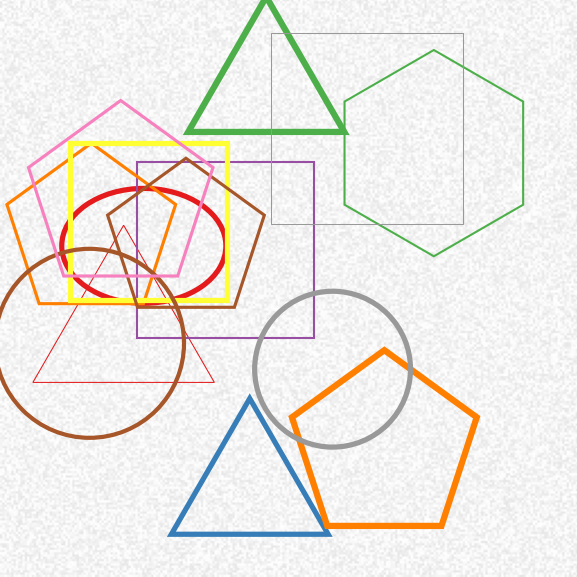[{"shape": "triangle", "thickness": 0.5, "radius": 0.91, "center": [0.214, 0.428]}, {"shape": "oval", "thickness": 2.5, "radius": 0.71, "center": [0.249, 0.573]}, {"shape": "triangle", "thickness": 2.5, "radius": 0.78, "center": [0.432, 0.152]}, {"shape": "hexagon", "thickness": 1, "radius": 0.89, "center": [0.751, 0.734]}, {"shape": "triangle", "thickness": 3, "radius": 0.78, "center": [0.461, 0.849]}, {"shape": "square", "thickness": 1, "radius": 0.76, "center": [0.391, 0.566]}, {"shape": "pentagon", "thickness": 1.5, "radius": 0.77, "center": [0.158, 0.598]}, {"shape": "pentagon", "thickness": 3, "radius": 0.84, "center": [0.666, 0.225]}, {"shape": "square", "thickness": 2.5, "radius": 0.68, "center": [0.257, 0.616]}, {"shape": "pentagon", "thickness": 1.5, "radius": 0.71, "center": [0.322, 0.582]}, {"shape": "circle", "thickness": 2, "radius": 0.82, "center": [0.155, 0.405]}, {"shape": "pentagon", "thickness": 1.5, "radius": 0.84, "center": [0.209, 0.657]}, {"shape": "square", "thickness": 0.5, "radius": 0.83, "center": [0.635, 0.777]}, {"shape": "circle", "thickness": 2.5, "radius": 0.67, "center": [0.576, 0.36]}]